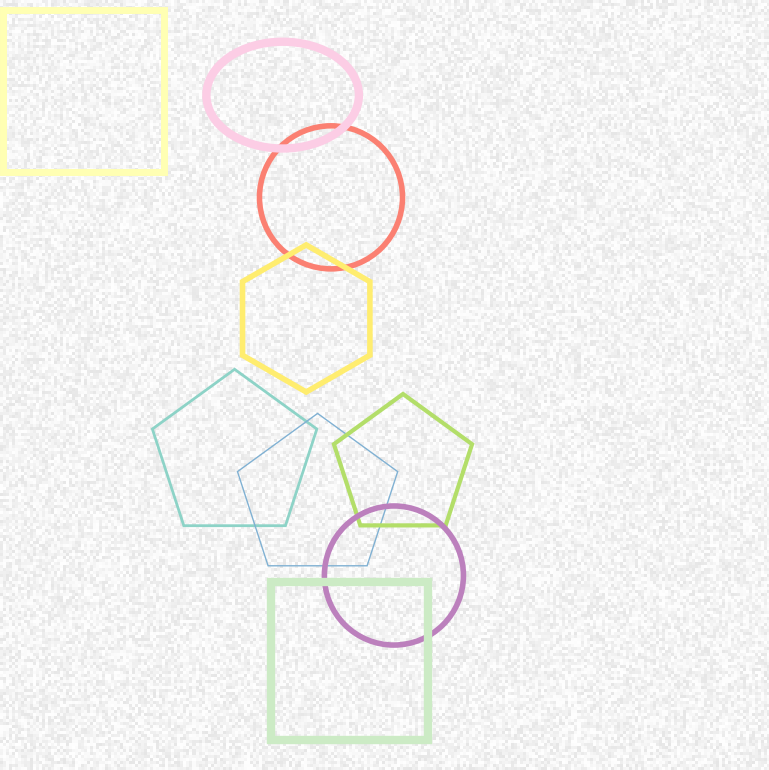[{"shape": "pentagon", "thickness": 1, "radius": 0.56, "center": [0.305, 0.408]}, {"shape": "square", "thickness": 2.5, "radius": 0.52, "center": [0.108, 0.882]}, {"shape": "circle", "thickness": 2, "radius": 0.46, "center": [0.43, 0.744]}, {"shape": "pentagon", "thickness": 0.5, "radius": 0.55, "center": [0.412, 0.354]}, {"shape": "pentagon", "thickness": 1.5, "radius": 0.47, "center": [0.523, 0.394]}, {"shape": "oval", "thickness": 3, "radius": 0.5, "center": [0.367, 0.876]}, {"shape": "circle", "thickness": 2, "radius": 0.45, "center": [0.512, 0.253]}, {"shape": "square", "thickness": 3, "radius": 0.51, "center": [0.454, 0.142]}, {"shape": "hexagon", "thickness": 2, "radius": 0.48, "center": [0.398, 0.586]}]